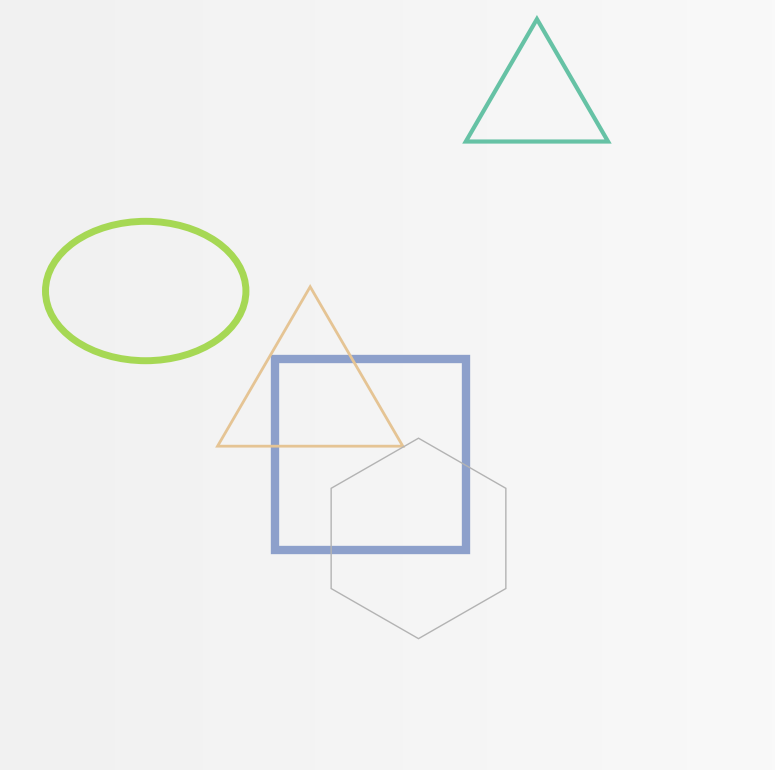[{"shape": "triangle", "thickness": 1.5, "radius": 0.53, "center": [0.693, 0.869]}, {"shape": "square", "thickness": 3, "radius": 0.62, "center": [0.478, 0.41]}, {"shape": "oval", "thickness": 2.5, "radius": 0.65, "center": [0.188, 0.622]}, {"shape": "triangle", "thickness": 1, "radius": 0.69, "center": [0.4, 0.49]}, {"shape": "hexagon", "thickness": 0.5, "radius": 0.65, "center": [0.54, 0.301]}]